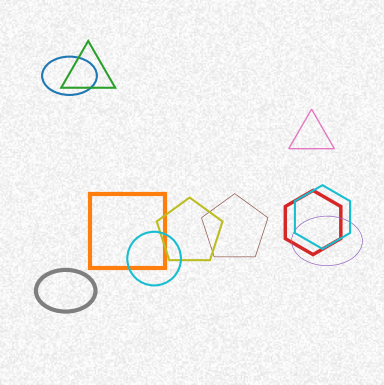[{"shape": "oval", "thickness": 1.5, "radius": 0.36, "center": [0.181, 0.803]}, {"shape": "square", "thickness": 3, "radius": 0.48, "center": [0.331, 0.399]}, {"shape": "triangle", "thickness": 1.5, "radius": 0.41, "center": [0.229, 0.813]}, {"shape": "hexagon", "thickness": 2.5, "radius": 0.42, "center": [0.813, 0.422]}, {"shape": "oval", "thickness": 0.5, "radius": 0.46, "center": [0.849, 0.374]}, {"shape": "pentagon", "thickness": 0.5, "radius": 0.45, "center": [0.61, 0.406]}, {"shape": "triangle", "thickness": 1, "radius": 0.34, "center": [0.809, 0.648]}, {"shape": "oval", "thickness": 3, "radius": 0.39, "center": [0.171, 0.245]}, {"shape": "pentagon", "thickness": 1.5, "radius": 0.45, "center": [0.493, 0.397]}, {"shape": "hexagon", "thickness": 1.5, "radius": 0.41, "center": [0.838, 0.436]}, {"shape": "circle", "thickness": 1.5, "radius": 0.35, "center": [0.4, 0.328]}]